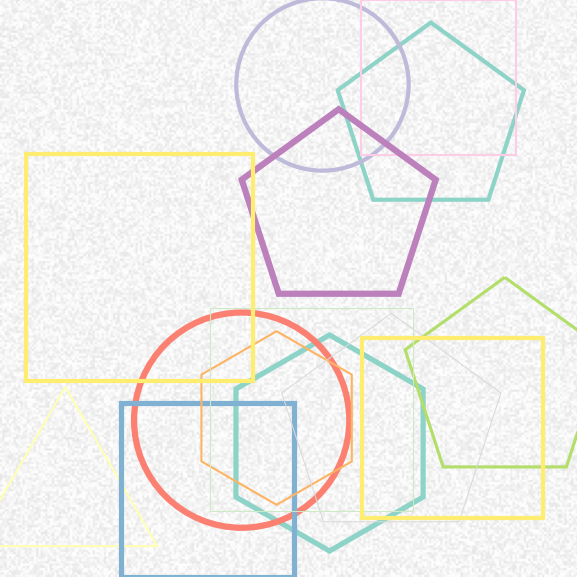[{"shape": "hexagon", "thickness": 2.5, "radius": 0.94, "center": [0.571, 0.232]}, {"shape": "pentagon", "thickness": 2, "radius": 0.85, "center": [0.746, 0.791]}, {"shape": "triangle", "thickness": 1, "radius": 0.92, "center": [0.113, 0.145]}, {"shape": "circle", "thickness": 2, "radius": 0.75, "center": [0.558, 0.853]}, {"shape": "circle", "thickness": 3, "radius": 0.93, "center": [0.418, 0.272]}, {"shape": "square", "thickness": 2.5, "radius": 0.75, "center": [0.359, 0.151]}, {"shape": "hexagon", "thickness": 1, "radius": 0.75, "center": [0.479, 0.275]}, {"shape": "pentagon", "thickness": 1.5, "radius": 0.91, "center": [0.874, 0.337]}, {"shape": "square", "thickness": 1, "radius": 0.67, "center": [0.759, 0.865]}, {"shape": "pentagon", "thickness": 0.5, "radius": 1.0, "center": [0.678, 0.257]}, {"shape": "pentagon", "thickness": 3, "radius": 0.88, "center": [0.587, 0.633]}, {"shape": "square", "thickness": 0.5, "radius": 0.88, "center": [0.54, 0.29]}, {"shape": "square", "thickness": 2, "radius": 0.98, "center": [0.242, 0.536]}, {"shape": "square", "thickness": 2, "radius": 0.78, "center": [0.783, 0.258]}]